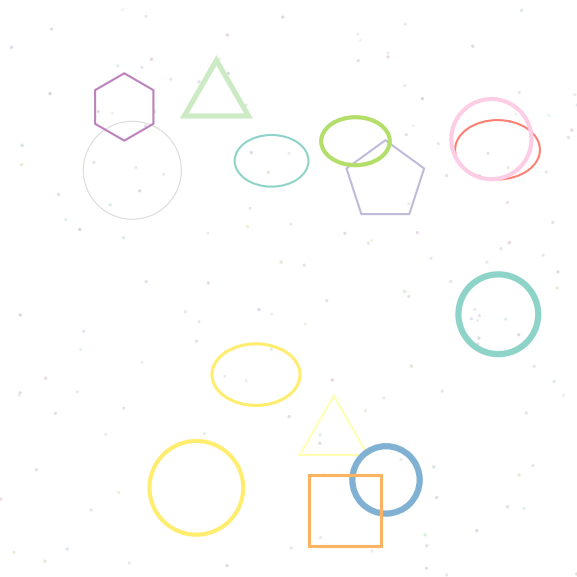[{"shape": "oval", "thickness": 1, "radius": 0.32, "center": [0.47, 0.721]}, {"shape": "circle", "thickness": 3, "radius": 0.35, "center": [0.863, 0.455]}, {"shape": "triangle", "thickness": 1, "radius": 0.34, "center": [0.578, 0.245]}, {"shape": "pentagon", "thickness": 1, "radius": 0.35, "center": [0.667, 0.686]}, {"shape": "oval", "thickness": 1, "radius": 0.37, "center": [0.861, 0.74]}, {"shape": "circle", "thickness": 3, "radius": 0.29, "center": [0.668, 0.168]}, {"shape": "square", "thickness": 1.5, "radius": 0.31, "center": [0.597, 0.115]}, {"shape": "oval", "thickness": 2, "radius": 0.3, "center": [0.616, 0.755]}, {"shape": "circle", "thickness": 2, "radius": 0.35, "center": [0.851, 0.758]}, {"shape": "circle", "thickness": 0.5, "radius": 0.42, "center": [0.229, 0.704]}, {"shape": "hexagon", "thickness": 1, "radius": 0.29, "center": [0.215, 0.814]}, {"shape": "triangle", "thickness": 2.5, "radius": 0.32, "center": [0.375, 0.83]}, {"shape": "circle", "thickness": 2, "radius": 0.41, "center": [0.34, 0.154]}, {"shape": "oval", "thickness": 1.5, "radius": 0.38, "center": [0.443, 0.35]}]